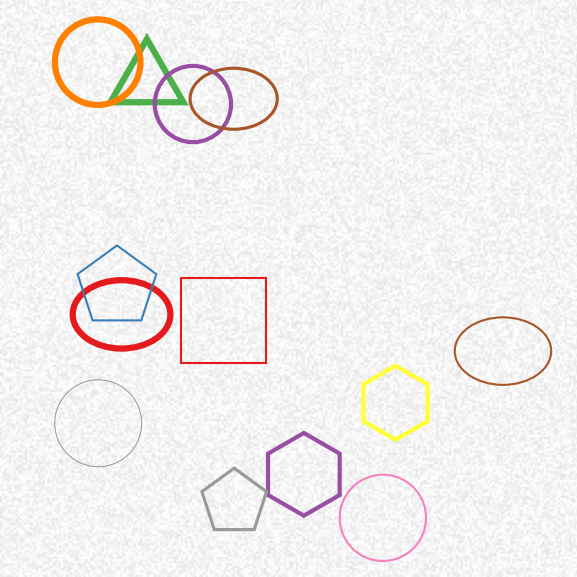[{"shape": "square", "thickness": 1, "radius": 0.37, "center": [0.387, 0.444]}, {"shape": "oval", "thickness": 3, "radius": 0.42, "center": [0.21, 0.455]}, {"shape": "pentagon", "thickness": 1, "radius": 0.36, "center": [0.203, 0.502]}, {"shape": "triangle", "thickness": 3, "radius": 0.36, "center": [0.254, 0.859]}, {"shape": "hexagon", "thickness": 2, "radius": 0.36, "center": [0.526, 0.178]}, {"shape": "circle", "thickness": 2, "radius": 0.33, "center": [0.334, 0.819]}, {"shape": "circle", "thickness": 3, "radius": 0.37, "center": [0.169, 0.892]}, {"shape": "hexagon", "thickness": 2, "radius": 0.32, "center": [0.685, 0.302]}, {"shape": "oval", "thickness": 1, "radius": 0.42, "center": [0.871, 0.391]}, {"shape": "oval", "thickness": 1.5, "radius": 0.38, "center": [0.405, 0.828]}, {"shape": "circle", "thickness": 1, "radius": 0.37, "center": [0.663, 0.102]}, {"shape": "circle", "thickness": 0.5, "radius": 0.38, "center": [0.17, 0.266]}, {"shape": "pentagon", "thickness": 1.5, "radius": 0.29, "center": [0.406, 0.13]}]